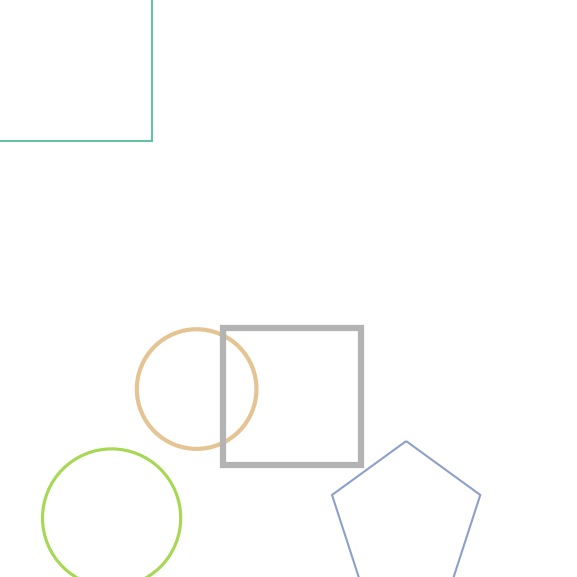[{"shape": "square", "thickness": 1, "radius": 0.71, "center": [0.121, 0.896]}, {"shape": "pentagon", "thickness": 1, "radius": 0.67, "center": [0.703, 0.1]}, {"shape": "circle", "thickness": 1.5, "radius": 0.6, "center": [0.193, 0.102]}, {"shape": "circle", "thickness": 2, "radius": 0.52, "center": [0.34, 0.325]}, {"shape": "square", "thickness": 3, "radius": 0.59, "center": [0.506, 0.313]}]